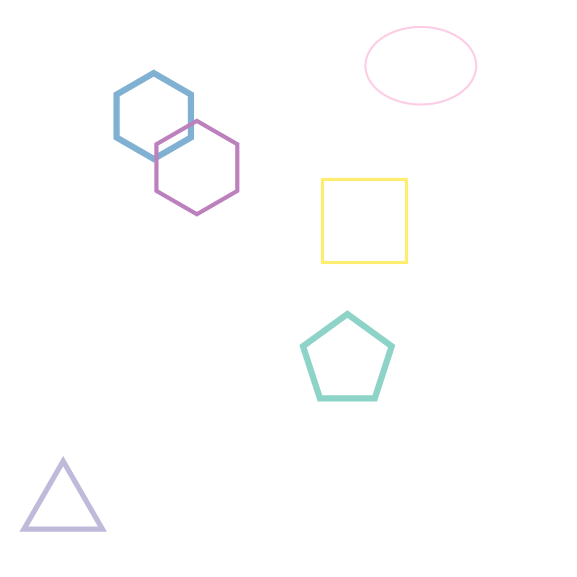[{"shape": "pentagon", "thickness": 3, "radius": 0.4, "center": [0.601, 0.375]}, {"shape": "triangle", "thickness": 2.5, "radius": 0.39, "center": [0.109, 0.122]}, {"shape": "hexagon", "thickness": 3, "radius": 0.37, "center": [0.266, 0.798]}, {"shape": "oval", "thickness": 1, "radius": 0.48, "center": [0.729, 0.885]}, {"shape": "hexagon", "thickness": 2, "radius": 0.4, "center": [0.341, 0.709]}, {"shape": "square", "thickness": 1.5, "radius": 0.36, "center": [0.631, 0.617]}]